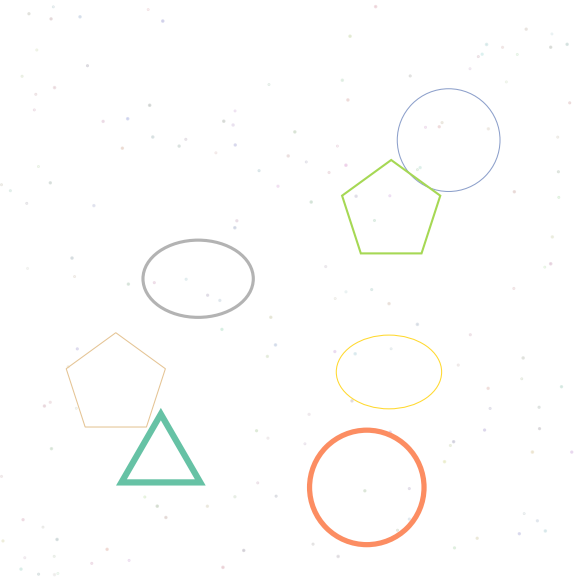[{"shape": "triangle", "thickness": 3, "radius": 0.39, "center": [0.279, 0.203]}, {"shape": "circle", "thickness": 2.5, "radius": 0.5, "center": [0.635, 0.155]}, {"shape": "circle", "thickness": 0.5, "radius": 0.44, "center": [0.777, 0.757]}, {"shape": "pentagon", "thickness": 1, "radius": 0.45, "center": [0.677, 0.633]}, {"shape": "oval", "thickness": 0.5, "radius": 0.46, "center": [0.674, 0.355]}, {"shape": "pentagon", "thickness": 0.5, "radius": 0.45, "center": [0.201, 0.333]}, {"shape": "oval", "thickness": 1.5, "radius": 0.48, "center": [0.343, 0.516]}]